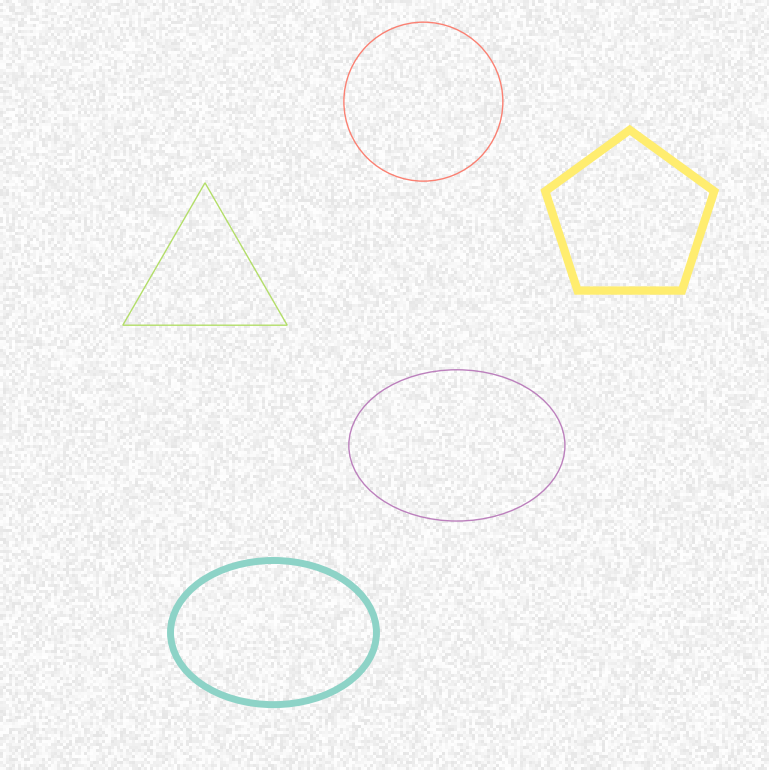[{"shape": "oval", "thickness": 2.5, "radius": 0.67, "center": [0.355, 0.178]}, {"shape": "circle", "thickness": 0.5, "radius": 0.52, "center": [0.55, 0.868]}, {"shape": "triangle", "thickness": 0.5, "radius": 0.62, "center": [0.266, 0.639]}, {"shape": "oval", "thickness": 0.5, "radius": 0.7, "center": [0.593, 0.422]}, {"shape": "pentagon", "thickness": 3, "radius": 0.58, "center": [0.818, 0.716]}]